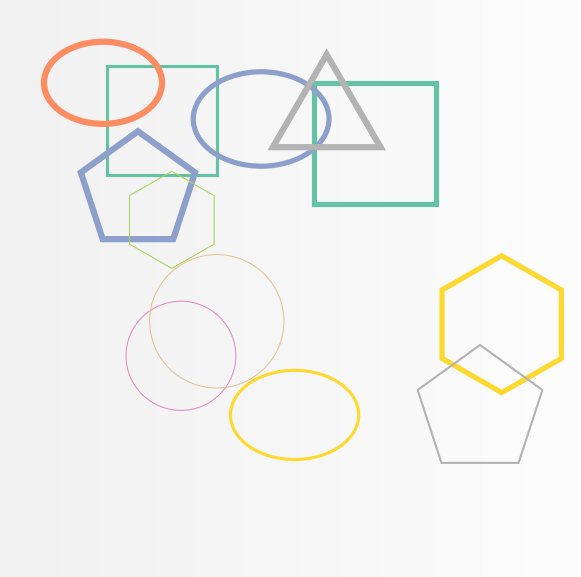[{"shape": "square", "thickness": 1.5, "radius": 0.47, "center": [0.278, 0.79]}, {"shape": "square", "thickness": 2.5, "radius": 0.52, "center": [0.645, 0.75]}, {"shape": "oval", "thickness": 3, "radius": 0.51, "center": [0.177, 0.856]}, {"shape": "oval", "thickness": 2.5, "radius": 0.58, "center": [0.449, 0.793]}, {"shape": "pentagon", "thickness": 3, "radius": 0.52, "center": [0.237, 0.669]}, {"shape": "circle", "thickness": 0.5, "radius": 0.47, "center": [0.311, 0.383]}, {"shape": "hexagon", "thickness": 0.5, "radius": 0.42, "center": [0.296, 0.618]}, {"shape": "oval", "thickness": 1.5, "radius": 0.55, "center": [0.507, 0.281]}, {"shape": "hexagon", "thickness": 2.5, "radius": 0.59, "center": [0.863, 0.438]}, {"shape": "circle", "thickness": 0.5, "radius": 0.58, "center": [0.373, 0.443]}, {"shape": "pentagon", "thickness": 1, "radius": 0.56, "center": [0.826, 0.289]}, {"shape": "triangle", "thickness": 3, "radius": 0.53, "center": [0.562, 0.798]}]